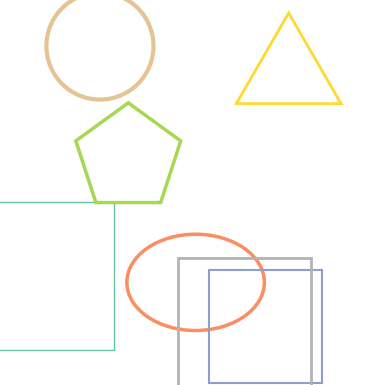[{"shape": "square", "thickness": 1, "radius": 0.96, "center": [0.103, 0.283]}, {"shape": "oval", "thickness": 2.5, "radius": 0.89, "center": [0.508, 0.267]}, {"shape": "square", "thickness": 1.5, "radius": 0.73, "center": [0.691, 0.152]}, {"shape": "pentagon", "thickness": 2.5, "radius": 0.72, "center": [0.333, 0.59]}, {"shape": "triangle", "thickness": 2, "radius": 0.79, "center": [0.75, 0.809]}, {"shape": "circle", "thickness": 3, "radius": 0.7, "center": [0.26, 0.88]}, {"shape": "square", "thickness": 2, "radius": 0.86, "center": [0.635, 0.158]}]